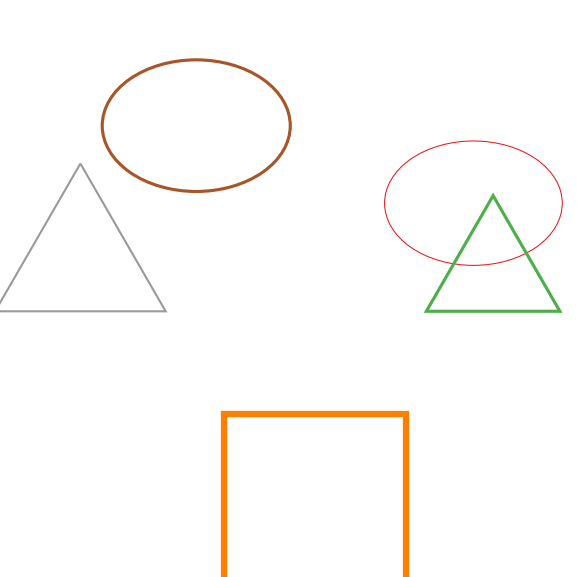[{"shape": "oval", "thickness": 0.5, "radius": 0.77, "center": [0.82, 0.647]}, {"shape": "triangle", "thickness": 1.5, "radius": 0.67, "center": [0.854, 0.527]}, {"shape": "square", "thickness": 3, "radius": 0.79, "center": [0.545, 0.125]}, {"shape": "oval", "thickness": 1.5, "radius": 0.81, "center": [0.34, 0.782]}, {"shape": "triangle", "thickness": 1, "radius": 0.85, "center": [0.139, 0.545]}]